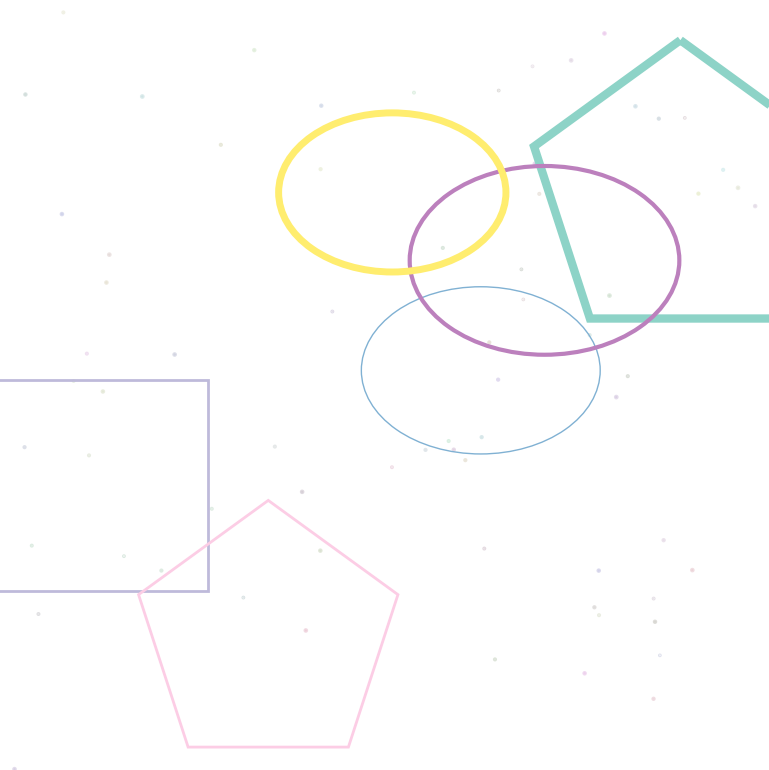[{"shape": "pentagon", "thickness": 3, "radius": 1.0, "center": [0.884, 0.748]}, {"shape": "square", "thickness": 1, "radius": 0.69, "center": [0.133, 0.369]}, {"shape": "oval", "thickness": 0.5, "radius": 0.78, "center": [0.624, 0.519]}, {"shape": "pentagon", "thickness": 1, "radius": 0.89, "center": [0.348, 0.173]}, {"shape": "oval", "thickness": 1.5, "radius": 0.88, "center": [0.707, 0.662]}, {"shape": "oval", "thickness": 2.5, "radius": 0.74, "center": [0.509, 0.75]}]